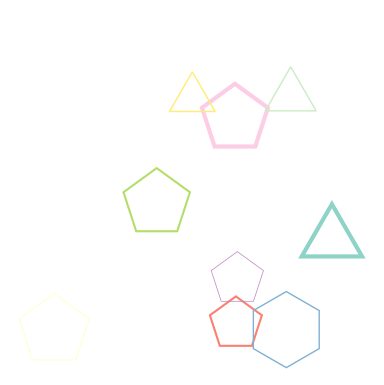[{"shape": "triangle", "thickness": 3, "radius": 0.45, "center": [0.862, 0.379]}, {"shape": "pentagon", "thickness": 0.5, "radius": 0.48, "center": [0.141, 0.142]}, {"shape": "pentagon", "thickness": 1.5, "radius": 0.35, "center": [0.613, 0.159]}, {"shape": "hexagon", "thickness": 1, "radius": 0.49, "center": [0.744, 0.144]}, {"shape": "pentagon", "thickness": 1.5, "radius": 0.45, "center": [0.407, 0.473]}, {"shape": "pentagon", "thickness": 3, "radius": 0.45, "center": [0.61, 0.692]}, {"shape": "pentagon", "thickness": 0.5, "radius": 0.36, "center": [0.616, 0.275]}, {"shape": "triangle", "thickness": 1, "radius": 0.38, "center": [0.755, 0.75]}, {"shape": "triangle", "thickness": 1, "radius": 0.34, "center": [0.5, 0.745]}]